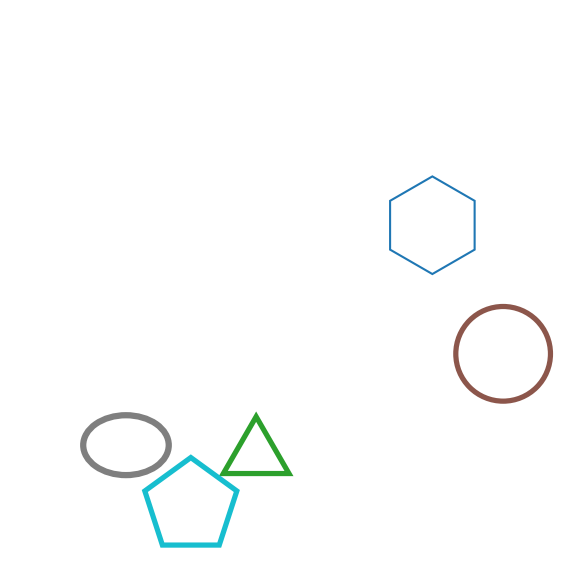[{"shape": "hexagon", "thickness": 1, "radius": 0.42, "center": [0.749, 0.609]}, {"shape": "triangle", "thickness": 2.5, "radius": 0.33, "center": [0.444, 0.212]}, {"shape": "circle", "thickness": 2.5, "radius": 0.41, "center": [0.871, 0.386]}, {"shape": "oval", "thickness": 3, "radius": 0.37, "center": [0.218, 0.228]}, {"shape": "pentagon", "thickness": 2.5, "radius": 0.42, "center": [0.33, 0.123]}]